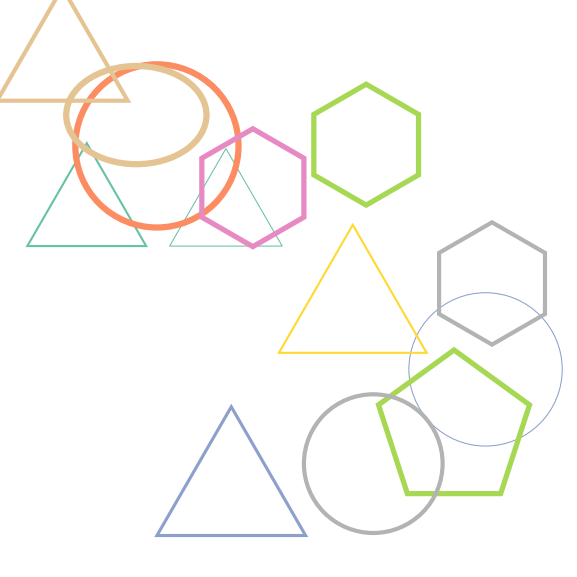[{"shape": "triangle", "thickness": 0.5, "radius": 0.56, "center": [0.391, 0.629]}, {"shape": "triangle", "thickness": 1, "radius": 0.59, "center": [0.15, 0.632]}, {"shape": "circle", "thickness": 3, "radius": 0.71, "center": [0.272, 0.746]}, {"shape": "triangle", "thickness": 1.5, "radius": 0.74, "center": [0.4, 0.146]}, {"shape": "circle", "thickness": 0.5, "radius": 0.66, "center": [0.841, 0.36]}, {"shape": "hexagon", "thickness": 2.5, "radius": 0.51, "center": [0.438, 0.674]}, {"shape": "hexagon", "thickness": 2.5, "radius": 0.52, "center": [0.634, 0.749]}, {"shape": "pentagon", "thickness": 2.5, "radius": 0.69, "center": [0.786, 0.256]}, {"shape": "triangle", "thickness": 1, "radius": 0.74, "center": [0.611, 0.462]}, {"shape": "oval", "thickness": 3, "radius": 0.61, "center": [0.236, 0.8]}, {"shape": "triangle", "thickness": 2, "radius": 0.65, "center": [0.108, 0.89]}, {"shape": "circle", "thickness": 2, "radius": 0.6, "center": [0.646, 0.196]}, {"shape": "hexagon", "thickness": 2, "radius": 0.53, "center": [0.852, 0.508]}]